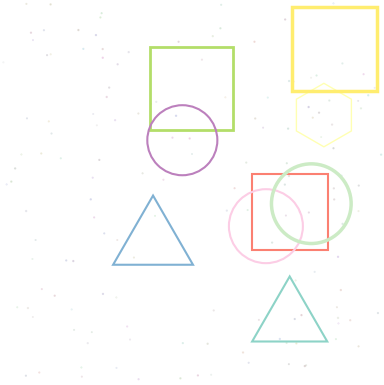[{"shape": "triangle", "thickness": 1.5, "radius": 0.56, "center": [0.752, 0.169]}, {"shape": "hexagon", "thickness": 1, "radius": 0.41, "center": [0.841, 0.701]}, {"shape": "square", "thickness": 1.5, "radius": 0.49, "center": [0.752, 0.449]}, {"shape": "triangle", "thickness": 1.5, "radius": 0.6, "center": [0.398, 0.372]}, {"shape": "square", "thickness": 2, "radius": 0.53, "center": [0.497, 0.77]}, {"shape": "circle", "thickness": 1.5, "radius": 0.48, "center": [0.691, 0.413]}, {"shape": "circle", "thickness": 1.5, "radius": 0.45, "center": [0.474, 0.636]}, {"shape": "circle", "thickness": 2.5, "radius": 0.52, "center": [0.809, 0.471]}, {"shape": "square", "thickness": 2.5, "radius": 0.55, "center": [0.869, 0.873]}]